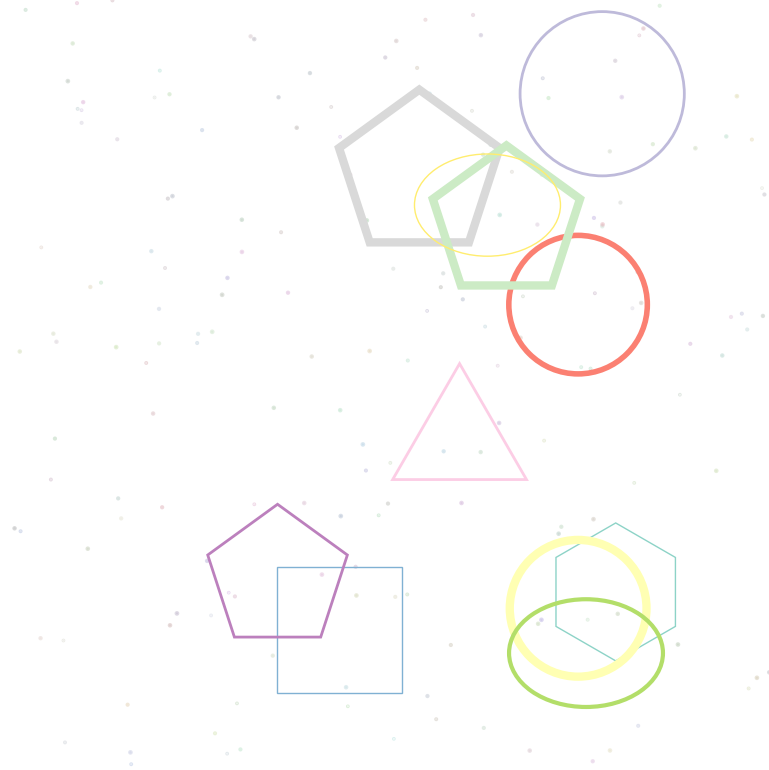[{"shape": "hexagon", "thickness": 0.5, "radius": 0.45, "center": [0.8, 0.231]}, {"shape": "circle", "thickness": 3, "radius": 0.44, "center": [0.751, 0.21]}, {"shape": "circle", "thickness": 1, "radius": 0.53, "center": [0.782, 0.878]}, {"shape": "circle", "thickness": 2, "radius": 0.45, "center": [0.751, 0.604]}, {"shape": "square", "thickness": 0.5, "radius": 0.41, "center": [0.441, 0.182]}, {"shape": "oval", "thickness": 1.5, "radius": 0.5, "center": [0.761, 0.152]}, {"shape": "triangle", "thickness": 1, "radius": 0.5, "center": [0.597, 0.427]}, {"shape": "pentagon", "thickness": 3, "radius": 0.55, "center": [0.545, 0.774]}, {"shape": "pentagon", "thickness": 1, "radius": 0.48, "center": [0.36, 0.25]}, {"shape": "pentagon", "thickness": 3, "radius": 0.5, "center": [0.658, 0.711]}, {"shape": "oval", "thickness": 0.5, "radius": 0.47, "center": [0.633, 0.734]}]